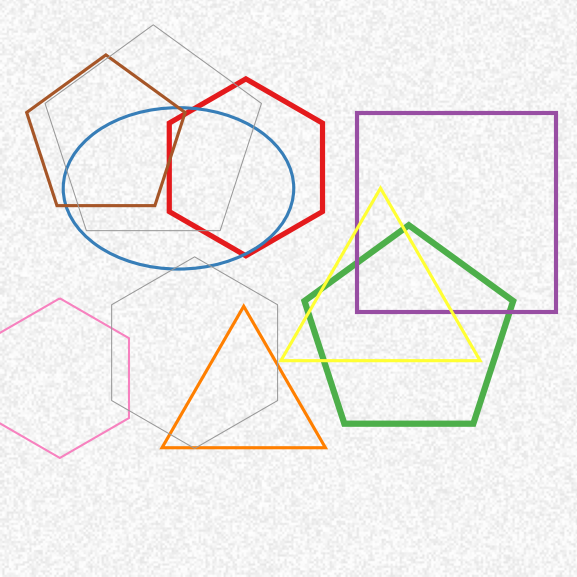[{"shape": "hexagon", "thickness": 2.5, "radius": 0.77, "center": [0.426, 0.709]}, {"shape": "oval", "thickness": 1.5, "radius": 1.0, "center": [0.309, 0.673]}, {"shape": "pentagon", "thickness": 3, "radius": 0.95, "center": [0.708, 0.419]}, {"shape": "square", "thickness": 2, "radius": 0.86, "center": [0.791, 0.631]}, {"shape": "triangle", "thickness": 1.5, "radius": 0.82, "center": [0.422, 0.305]}, {"shape": "triangle", "thickness": 1.5, "radius": 1.0, "center": [0.659, 0.474]}, {"shape": "pentagon", "thickness": 1.5, "radius": 0.72, "center": [0.183, 0.76]}, {"shape": "hexagon", "thickness": 1, "radius": 0.69, "center": [0.104, 0.344]}, {"shape": "hexagon", "thickness": 0.5, "radius": 0.83, "center": [0.337, 0.388]}, {"shape": "pentagon", "thickness": 0.5, "radius": 0.99, "center": [0.265, 0.759]}]